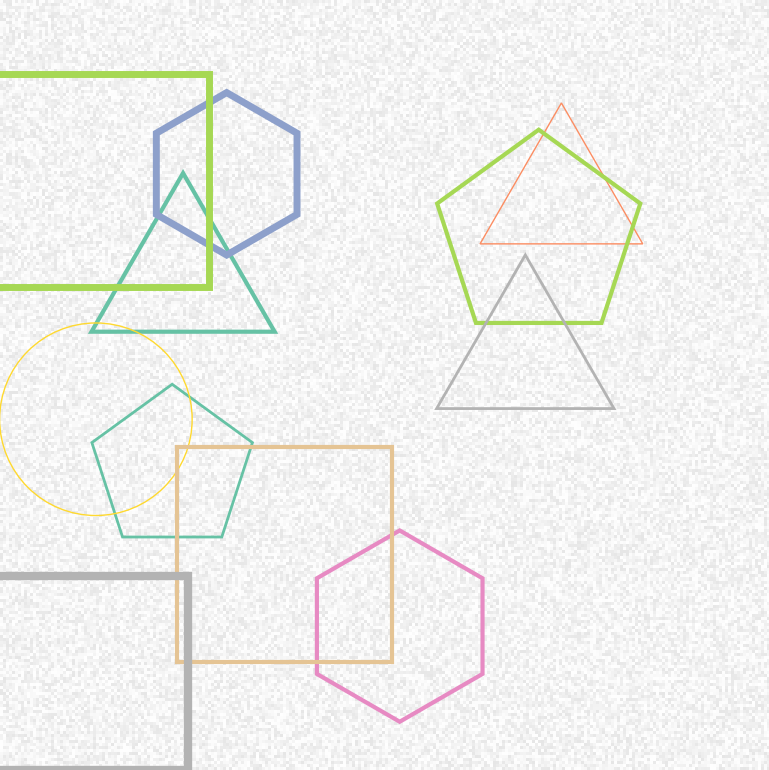[{"shape": "pentagon", "thickness": 1, "radius": 0.55, "center": [0.224, 0.391]}, {"shape": "triangle", "thickness": 1.5, "radius": 0.69, "center": [0.238, 0.638]}, {"shape": "triangle", "thickness": 0.5, "radius": 0.61, "center": [0.729, 0.744]}, {"shape": "hexagon", "thickness": 2.5, "radius": 0.53, "center": [0.294, 0.774]}, {"shape": "hexagon", "thickness": 1.5, "radius": 0.62, "center": [0.519, 0.187]}, {"shape": "square", "thickness": 2.5, "radius": 0.69, "center": [0.132, 0.765]}, {"shape": "pentagon", "thickness": 1.5, "radius": 0.69, "center": [0.7, 0.693]}, {"shape": "circle", "thickness": 0.5, "radius": 0.63, "center": [0.125, 0.456]}, {"shape": "square", "thickness": 1.5, "radius": 0.7, "center": [0.369, 0.28]}, {"shape": "triangle", "thickness": 1, "radius": 0.67, "center": [0.682, 0.536]}, {"shape": "square", "thickness": 3, "radius": 0.63, "center": [0.118, 0.126]}]